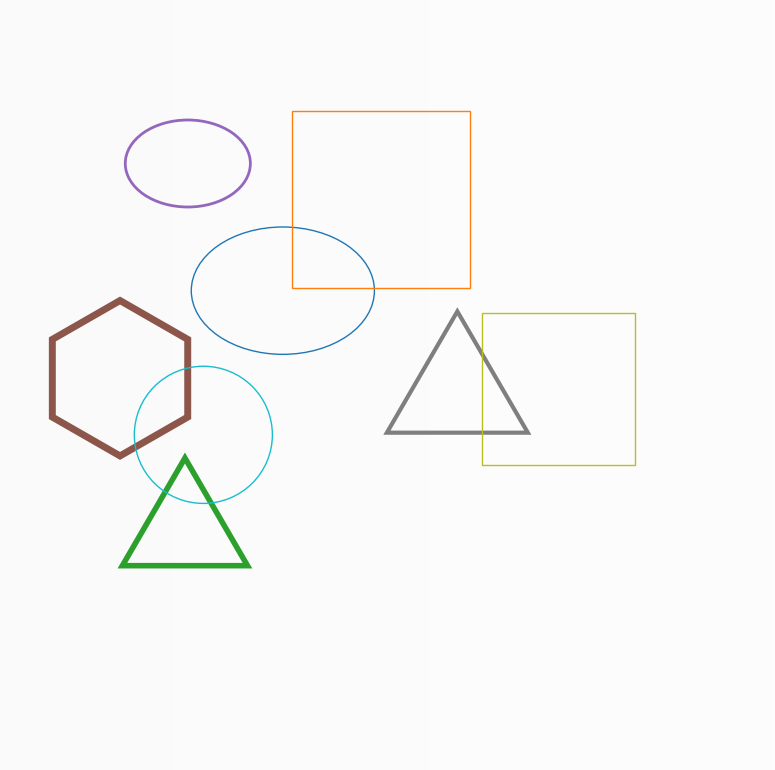[{"shape": "oval", "thickness": 0.5, "radius": 0.59, "center": [0.365, 0.623]}, {"shape": "square", "thickness": 0.5, "radius": 0.57, "center": [0.492, 0.741]}, {"shape": "triangle", "thickness": 2, "radius": 0.47, "center": [0.239, 0.312]}, {"shape": "oval", "thickness": 1, "radius": 0.4, "center": [0.242, 0.788]}, {"shape": "hexagon", "thickness": 2.5, "radius": 0.5, "center": [0.155, 0.509]}, {"shape": "triangle", "thickness": 1.5, "radius": 0.52, "center": [0.59, 0.491]}, {"shape": "square", "thickness": 0.5, "radius": 0.49, "center": [0.72, 0.494]}, {"shape": "circle", "thickness": 0.5, "radius": 0.45, "center": [0.262, 0.435]}]